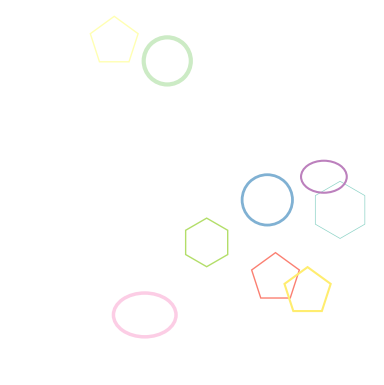[{"shape": "hexagon", "thickness": 0.5, "radius": 0.37, "center": [0.883, 0.455]}, {"shape": "pentagon", "thickness": 1, "radius": 0.33, "center": [0.297, 0.892]}, {"shape": "pentagon", "thickness": 1, "radius": 0.33, "center": [0.716, 0.279]}, {"shape": "circle", "thickness": 2, "radius": 0.33, "center": [0.694, 0.481]}, {"shape": "hexagon", "thickness": 1, "radius": 0.32, "center": [0.537, 0.37]}, {"shape": "oval", "thickness": 2.5, "radius": 0.41, "center": [0.376, 0.182]}, {"shape": "oval", "thickness": 1.5, "radius": 0.3, "center": [0.841, 0.541]}, {"shape": "circle", "thickness": 3, "radius": 0.31, "center": [0.434, 0.842]}, {"shape": "pentagon", "thickness": 1.5, "radius": 0.32, "center": [0.799, 0.243]}]